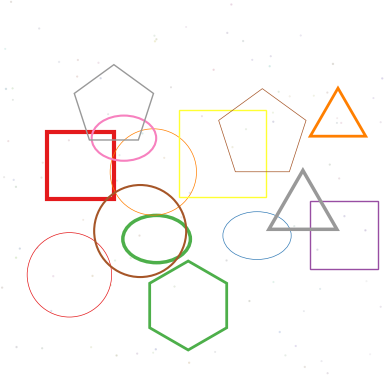[{"shape": "square", "thickness": 3, "radius": 0.44, "center": [0.208, 0.57]}, {"shape": "circle", "thickness": 0.5, "radius": 0.55, "center": [0.18, 0.286]}, {"shape": "oval", "thickness": 0.5, "radius": 0.44, "center": [0.668, 0.388]}, {"shape": "oval", "thickness": 2.5, "radius": 0.44, "center": [0.407, 0.379]}, {"shape": "hexagon", "thickness": 2, "radius": 0.58, "center": [0.489, 0.206]}, {"shape": "square", "thickness": 1, "radius": 0.44, "center": [0.894, 0.39]}, {"shape": "circle", "thickness": 0.5, "radius": 0.56, "center": [0.398, 0.553]}, {"shape": "triangle", "thickness": 2, "radius": 0.42, "center": [0.878, 0.688]}, {"shape": "square", "thickness": 1, "radius": 0.56, "center": [0.578, 0.601]}, {"shape": "pentagon", "thickness": 0.5, "radius": 0.6, "center": [0.681, 0.65]}, {"shape": "circle", "thickness": 1.5, "radius": 0.6, "center": [0.364, 0.4]}, {"shape": "oval", "thickness": 1.5, "radius": 0.42, "center": [0.322, 0.641]}, {"shape": "triangle", "thickness": 2.5, "radius": 0.51, "center": [0.787, 0.455]}, {"shape": "pentagon", "thickness": 1, "radius": 0.54, "center": [0.296, 0.724]}]